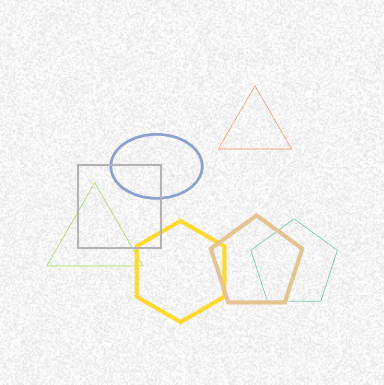[{"shape": "pentagon", "thickness": 0.5, "radius": 0.59, "center": [0.764, 0.313]}, {"shape": "triangle", "thickness": 0.5, "radius": 0.55, "center": [0.662, 0.668]}, {"shape": "oval", "thickness": 2, "radius": 0.59, "center": [0.407, 0.568]}, {"shape": "triangle", "thickness": 0.5, "radius": 0.72, "center": [0.246, 0.381]}, {"shape": "hexagon", "thickness": 3, "radius": 0.66, "center": [0.469, 0.295]}, {"shape": "pentagon", "thickness": 3, "radius": 0.62, "center": [0.666, 0.316]}, {"shape": "square", "thickness": 1.5, "radius": 0.54, "center": [0.31, 0.464]}]